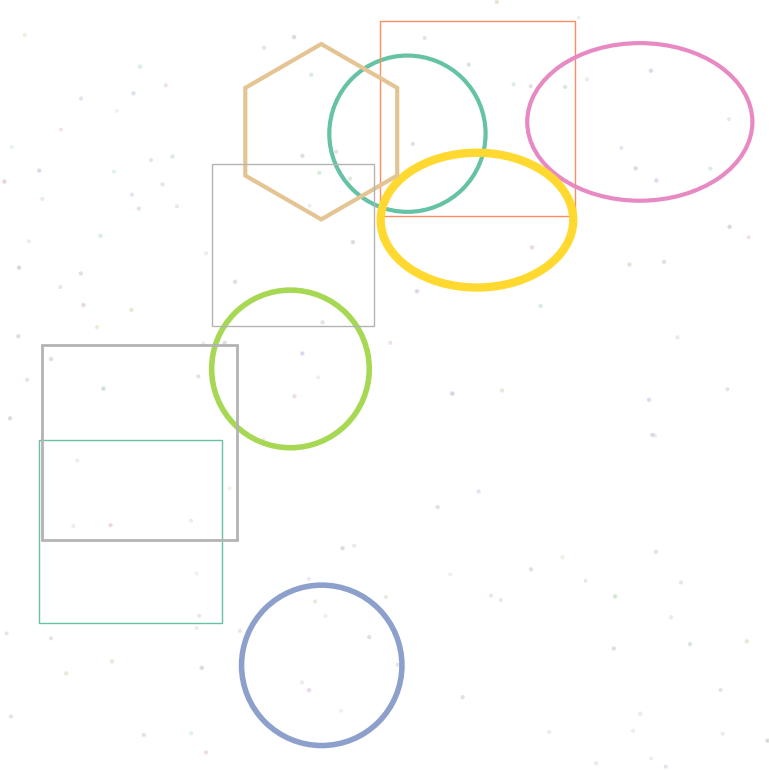[{"shape": "circle", "thickness": 1.5, "radius": 0.51, "center": [0.529, 0.826]}, {"shape": "square", "thickness": 0.5, "radius": 0.6, "center": [0.17, 0.31]}, {"shape": "square", "thickness": 0.5, "radius": 0.63, "center": [0.62, 0.847]}, {"shape": "circle", "thickness": 2, "radius": 0.52, "center": [0.418, 0.136]}, {"shape": "oval", "thickness": 1.5, "radius": 0.73, "center": [0.831, 0.842]}, {"shape": "circle", "thickness": 2, "radius": 0.51, "center": [0.377, 0.521]}, {"shape": "oval", "thickness": 3, "radius": 0.63, "center": [0.619, 0.714]}, {"shape": "hexagon", "thickness": 1.5, "radius": 0.57, "center": [0.417, 0.829]}, {"shape": "square", "thickness": 1, "radius": 0.63, "center": [0.181, 0.425]}, {"shape": "square", "thickness": 0.5, "radius": 0.53, "center": [0.38, 0.682]}]